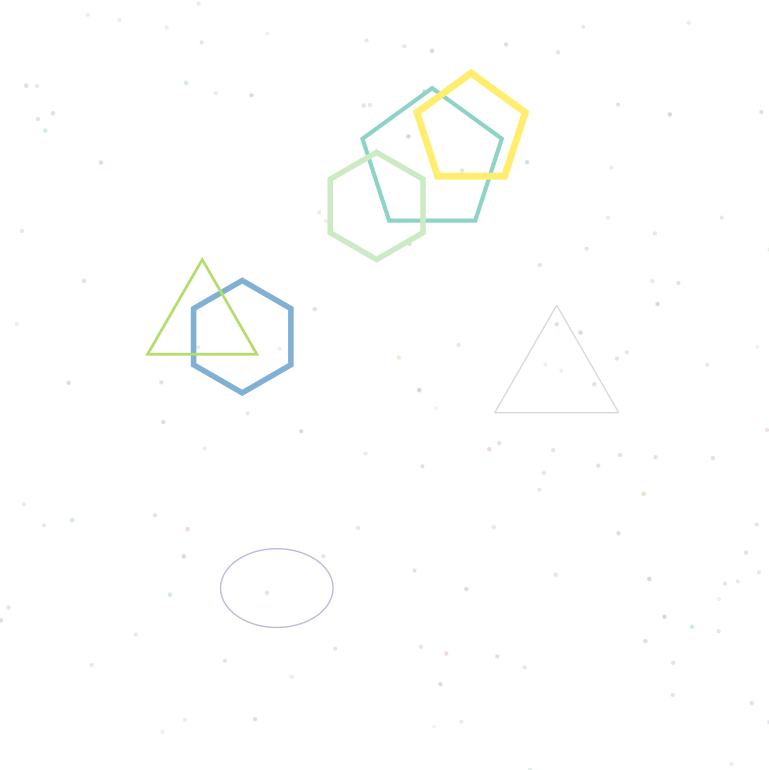[{"shape": "pentagon", "thickness": 1.5, "radius": 0.48, "center": [0.561, 0.79]}, {"shape": "oval", "thickness": 0.5, "radius": 0.37, "center": [0.359, 0.236]}, {"shape": "hexagon", "thickness": 2, "radius": 0.36, "center": [0.315, 0.563]}, {"shape": "triangle", "thickness": 1, "radius": 0.41, "center": [0.263, 0.581]}, {"shape": "triangle", "thickness": 0.5, "radius": 0.47, "center": [0.723, 0.511]}, {"shape": "hexagon", "thickness": 2, "radius": 0.35, "center": [0.489, 0.733]}, {"shape": "pentagon", "thickness": 2.5, "radius": 0.37, "center": [0.612, 0.831]}]